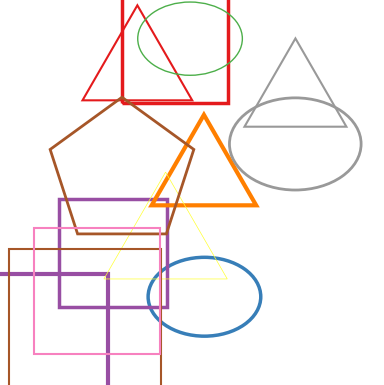[{"shape": "square", "thickness": 2.5, "radius": 0.69, "center": [0.455, 0.87]}, {"shape": "triangle", "thickness": 1.5, "radius": 0.82, "center": [0.357, 0.822]}, {"shape": "oval", "thickness": 2.5, "radius": 0.73, "center": [0.531, 0.229]}, {"shape": "oval", "thickness": 1, "radius": 0.68, "center": [0.494, 0.9]}, {"shape": "square", "thickness": 2.5, "radius": 0.7, "center": [0.293, 0.343]}, {"shape": "square", "thickness": 3, "radius": 0.84, "center": [0.111, 0.12]}, {"shape": "triangle", "thickness": 3, "radius": 0.78, "center": [0.53, 0.545]}, {"shape": "triangle", "thickness": 0.5, "radius": 0.93, "center": [0.43, 0.368]}, {"shape": "pentagon", "thickness": 2, "radius": 0.98, "center": [0.317, 0.551]}, {"shape": "square", "thickness": 1.5, "radius": 0.98, "center": [0.221, 0.155]}, {"shape": "square", "thickness": 1.5, "radius": 0.82, "center": [0.251, 0.244]}, {"shape": "triangle", "thickness": 1.5, "radius": 0.76, "center": [0.767, 0.747]}, {"shape": "oval", "thickness": 2, "radius": 0.85, "center": [0.767, 0.626]}]